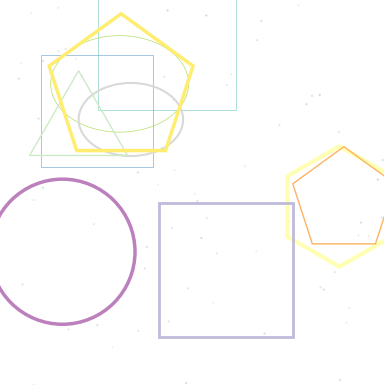[{"shape": "square", "thickness": 0.5, "radius": 0.9, "center": [0.434, 0.895]}, {"shape": "hexagon", "thickness": 3, "radius": 0.78, "center": [0.882, 0.464]}, {"shape": "square", "thickness": 2, "radius": 0.87, "center": [0.588, 0.299]}, {"shape": "square", "thickness": 0.5, "radius": 0.73, "center": [0.251, 0.713]}, {"shape": "pentagon", "thickness": 1, "radius": 0.7, "center": [0.893, 0.479]}, {"shape": "oval", "thickness": 0.5, "radius": 0.9, "center": [0.311, 0.782]}, {"shape": "oval", "thickness": 1.5, "radius": 0.68, "center": [0.34, 0.69]}, {"shape": "circle", "thickness": 2.5, "radius": 0.94, "center": [0.162, 0.346]}, {"shape": "triangle", "thickness": 1, "radius": 0.73, "center": [0.204, 0.67]}, {"shape": "pentagon", "thickness": 2.5, "radius": 0.98, "center": [0.315, 0.768]}]